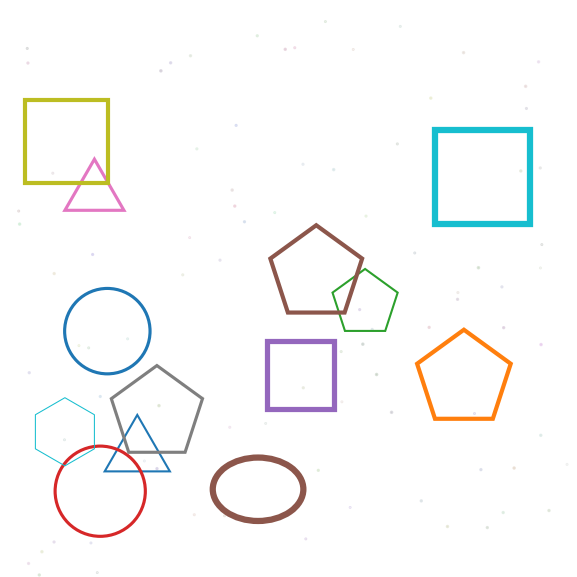[{"shape": "triangle", "thickness": 1, "radius": 0.33, "center": [0.238, 0.215]}, {"shape": "circle", "thickness": 1.5, "radius": 0.37, "center": [0.186, 0.426]}, {"shape": "pentagon", "thickness": 2, "radius": 0.43, "center": [0.803, 0.343]}, {"shape": "pentagon", "thickness": 1, "radius": 0.3, "center": [0.632, 0.474]}, {"shape": "circle", "thickness": 1.5, "radius": 0.39, "center": [0.174, 0.149]}, {"shape": "square", "thickness": 2.5, "radius": 0.29, "center": [0.52, 0.35]}, {"shape": "oval", "thickness": 3, "radius": 0.39, "center": [0.447, 0.152]}, {"shape": "pentagon", "thickness": 2, "radius": 0.42, "center": [0.548, 0.526]}, {"shape": "triangle", "thickness": 1.5, "radius": 0.29, "center": [0.163, 0.664]}, {"shape": "pentagon", "thickness": 1.5, "radius": 0.41, "center": [0.272, 0.283]}, {"shape": "square", "thickness": 2, "radius": 0.36, "center": [0.116, 0.753]}, {"shape": "hexagon", "thickness": 0.5, "radius": 0.3, "center": [0.112, 0.251]}, {"shape": "square", "thickness": 3, "radius": 0.41, "center": [0.835, 0.692]}]